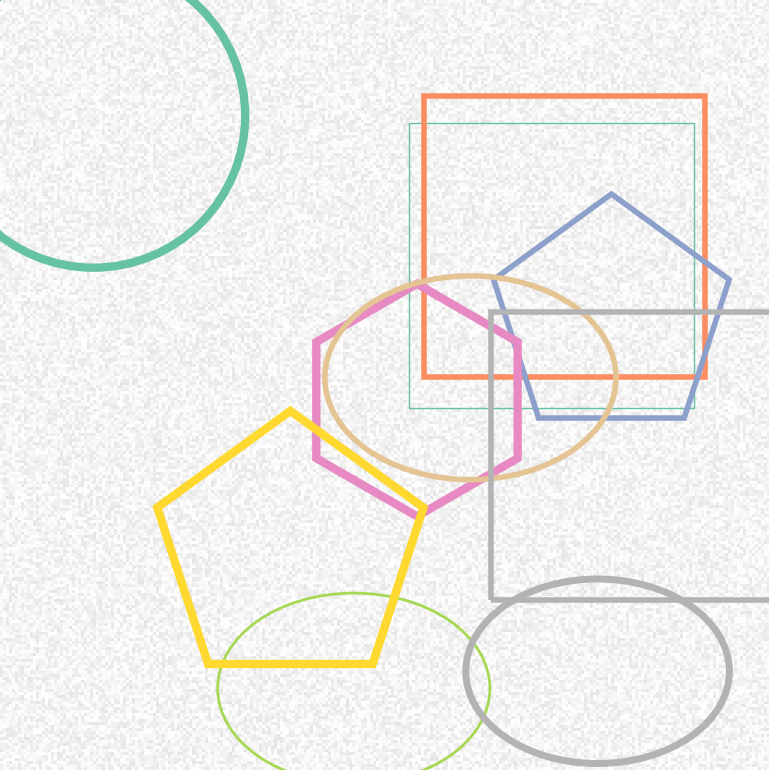[{"shape": "circle", "thickness": 3, "radius": 0.99, "center": [0.121, 0.85]}, {"shape": "square", "thickness": 0.5, "radius": 0.93, "center": [0.717, 0.656]}, {"shape": "square", "thickness": 2, "radius": 0.91, "center": [0.733, 0.693]}, {"shape": "pentagon", "thickness": 2, "radius": 0.8, "center": [0.794, 0.587]}, {"shape": "hexagon", "thickness": 3, "radius": 0.75, "center": [0.542, 0.48]}, {"shape": "oval", "thickness": 1, "radius": 0.88, "center": [0.459, 0.106]}, {"shape": "pentagon", "thickness": 3, "radius": 0.91, "center": [0.377, 0.285]}, {"shape": "oval", "thickness": 2, "radius": 0.95, "center": [0.611, 0.509]}, {"shape": "square", "thickness": 2, "radius": 0.94, "center": [0.825, 0.407]}, {"shape": "oval", "thickness": 2.5, "radius": 0.86, "center": [0.776, 0.128]}]